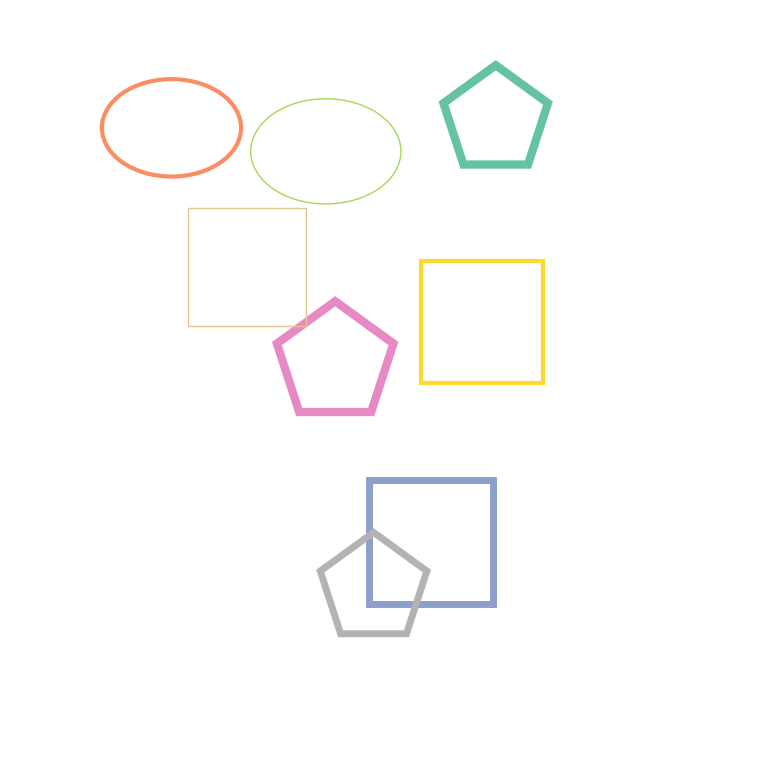[{"shape": "pentagon", "thickness": 3, "radius": 0.36, "center": [0.644, 0.844]}, {"shape": "oval", "thickness": 1.5, "radius": 0.45, "center": [0.223, 0.834]}, {"shape": "square", "thickness": 2.5, "radius": 0.4, "center": [0.559, 0.296]}, {"shape": "pentagon", "thickness": 3, "radius": 0.4, "center": [0.435, 0.529]}, {"shape": "oval", "thickness": 0.5, "radius": 0.49, "center": [0.423, 0.803]}, {"shape": "square", "thickness": 1.5, "radius": 0.4, "center": [0.626, 0.581]}, {"shape": "square", "thickness": 0.5, "radius": 0.38, "center": [0.321, 0.653]}, {"shape": "pentagon", "thickness": 2.5, "radius": 0.36, "center": [0.485, 0.236]}]